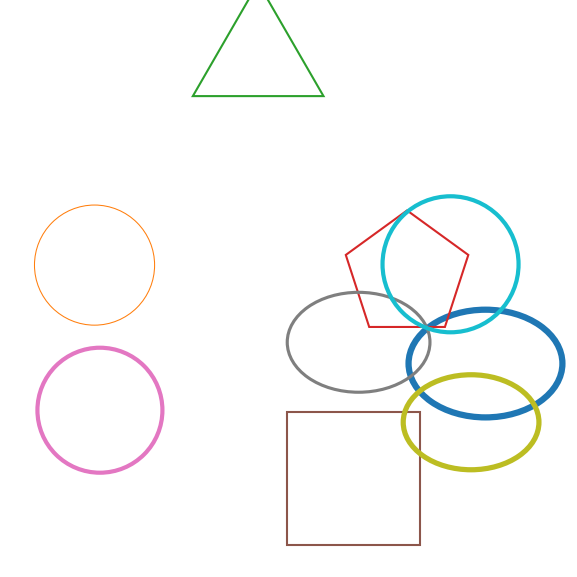[{"shape": "oval", "thickness": 3, "radius": 0.67, "center": [0.841, 0.37]}, {"shape": "circle", "thickness": 0.5, "radius": 0.52, "center": [0.164, 0.54]}, {"shape": "triangle", "thickness": 1, "radius": 0.65, "center": [0.447, 0.898]}, {"shape": "pentagon", "thickness": 1, "radius": 0.56, "center": [0.705, 0.523]}, {"shape": "square", "thickness": 1, "radius": 0.58, "center": [0.612, 0.17]}, {"shape": "circle", "thickness": 2, "radius": 0.54, "center": [0.173, 0.289]}, {"shape": "oval", "thickness": 1.5, "radius": 0.62, "center": [0.621, 0.406]}, {"shape": "oval", "thickness": 2.5, "radius": 0.59, "center": [0.816, 0.268]}, {"shape": "circle", "thickness": 2, "radius": 0.59, "center": [0.78, 0.542]}]